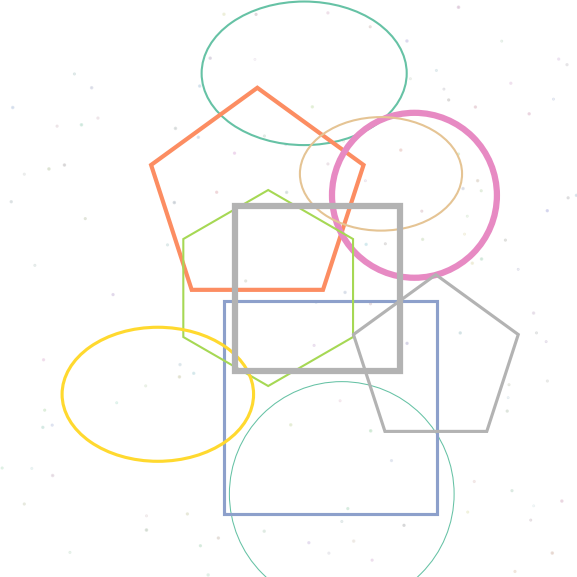[{"shape": "oval", "thickness": 1, "radius": 0.89, "center": [0.527, 0.872]}, {"shape": "circle", "thickness": 0.5, "radius": 0.97, "center": [0.592, 0.144]}, {"shape": "pentagon", "thickness": 2, "radius": 0.97, "center": [0.446, 0.654]}, {"shape": "square", "thickness": 1.5, "radius": 0.92, "center": [0.572, 0.294]}, {"shape": "circle", "thickness": 3, "radius": 0.71, "center": [0.718, 0.661]}, {"shape": "hexagon", "thickness": 1, "radius": 0.85, "center": [0.464, 0.5]}, {"shape": "oval", "thickness": 1.5, "radius": 0.83, "center": [0.273, 0.316]}, {"shape": "oval", "thickness": 1, "radius": 0.7, "center": [0.66, 0.698]}, {"shape": "pentagon", "thickness": 1.5, "radius": 0.75, "center": [0.755, 0.373]}, {"shape": "square", "thickness": 3, "radius": 0.72, "center": [0.55, 0.5]}]